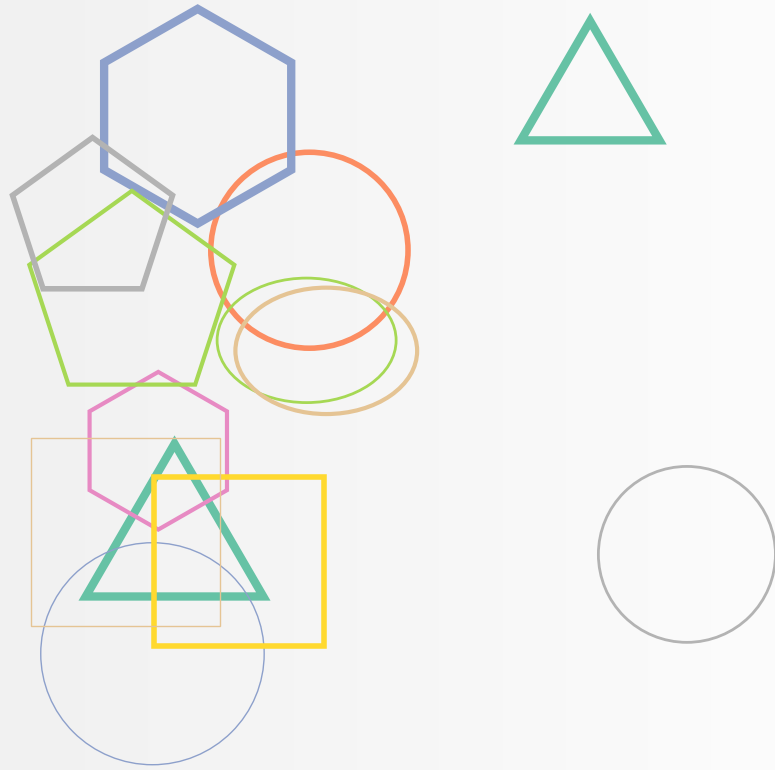[{"shape": "triangle", "thickness": 3, "radius": 0.66, "center": [0.225, 0.291]}, {"shape": "triangle", "thickness": 3, "radius": 0.52, "center": [0.761, 0.869]}, {"shape": "circle", "thickness": 2, "radius": 0.64, "center": [0.399, 0.675]}, {"shape": "hexagon", "thickness": 3, "radius": 0.7, "center": [0.255, 0.849]}, {"shape": "circle", "thickness": 0.5, "radius": 0.72, "center": [0.197, 0.151]}, {"shape": "hexagon", "thickness": 1.5, "radius": 0.51, "center": [0.204, 0.415]}, {"shape": "pentagon", "thickness": 1.5, "radius": 0.7, "center": [0.17, 0.613]}, {"shape": "oval", "thickness": 1, "radius": 0.58, "center": [0.396, 0.558]}, {"shape": "square", "thickness": 2, "radius": 0.55, "center": [0.308, 0.271]}, {"shape": "oval", "thickness": 1.5, "radius": 0.59, "center": [0.421, 0.544]}, {"shape": "square", "thickness": 0.5, "radius": 0.61, "center": [0.162, 0.31]}, {"shape": "pentagon", "thickness": 2, "radius": 0.54, "center": [0.119, 0.713]}, {"shape": "circle", "thickness": 1, "radius": 0.57, "center": [0.886, 0.28]}]